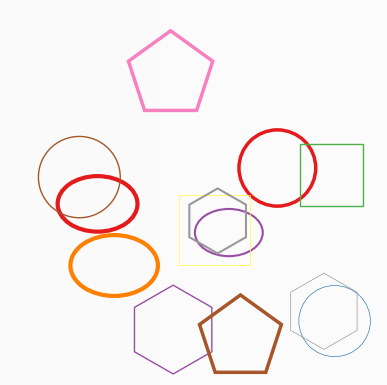[{"shape": "oval", "thickness": 3, "radius": 0.52, "center": [0.252, 0.47]}, {"shape": "circle", "thickness": 2.5, "radius": 0.5, "center": [0.716, 0.564]}, {"shape": "circle", "thickness": 0.5, "radius": 0.46, "center": [0.864, 0.166]}, {"shape": "square", "thickness": 1, "radius": 0.4, "center": [0.855, 0.544]}, {"shape": "hexagon", "thickness": 1, "radius": 0.58, "center": [0.447, 0.144]}, {"shape": "oval", "thickness": 1.5, "radius": 0.44, "center": [0.591, 0.396]}, {"shape": "oval", "thickness": 3, "radius": 0.56, "center": [0.295, 0.31]}, {"shape": "square", "thickness": 0.5, "radius": 0.45, "center": [0.553, 0.402]}, {"shape": "circle", "thickness": 1, "radius": 0.53, "center": [0.205, 0.54]}, {"shape": "pentagon", "thickness": 2.5, "radius": 0.56, "center": [0.621, 0.123]}, {"shape": "pentagon", "thickness": 2.5, "radius": 0.57, "center": [0.44, 0.806]}, {"shape": "hexagon", "thickness": 0.5, "radius": 0.49, "center": [0.836, 0.191]}, {"shape": "hexagon", "thickness": 1.5, "radius": 0.42, "center": [0.562, 0.426]}]